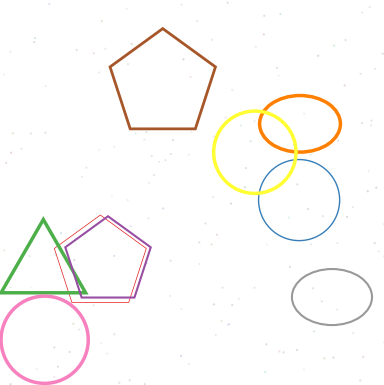[{"shape": "pentagon", "thickness": 0.5, "radius": 0.63, "center": [0.261, 0.316]}, {"shape": "circle", "thickness": 1, "radius": 0.53, "center": [0.777, 0.48]}, {"shape": "triangle", "thickness": 2.5, "radius": 0.63, "center": [0.113, 0.303]}, {"shape": "pentagon", "thickness": 1.5, "radius": 0.58, "center": [0.281, 0.322]}, {"shape": "oval", "thickness": 2.5, "radius": 0.52, "center": [0.779, 0.678]}, {"shape": "circle", "thickness": 2.5, "radius": 0.53, "center": [0.662, 0.605]}, {"shape": "pentagon", "thickness": 2, "radius": 0.72, "center": [0.423, 0.782]}, {"shape": "circle", "thickness": 2.5, "radius": 0.57, "center": [0.116, 0.118]}, {"shape": "oval", "thickness": 1.5, "radius": 0.52, "center": [0.862, 0.228]}]